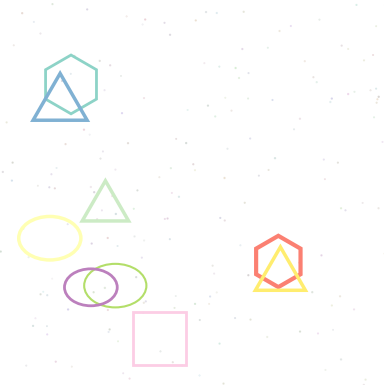[{"shape": "hexagon", "thickness": 2, "radius": 0.38, "center": [0.184, 0.781]}, {"shape": "oval", "thickness": 2.5, "radius": 0.4, "center": [0.129, 0.381]}, {"shape": "hexagon", "thickness": 3, "radius": 0.33, "center": [0.723, 0.321]}, {"shape": "triangle", "thickness": 2.5, "radius": 0.41, "center": [0.156, 0.728]}, {"shape": "oval", "thickness": 1.5, "radius": 0.4, "center": [0.299, 0.258]}, {"shape": "square", "thickness": 2, "radius": 0.34, "center": [0.413, 0.12]}, {"shape": "oval", "thickness": 2, "radius": 0.34, "center": [0.236, 0.254]}, {"shape": "triangle", "thickness": 2.5, "radius": 0.35, "center": [0.274, 0.461]}, {"shape": "triangle", "thickness": 2.5, "radius": 0.38, "center": [0.728, 0.284]}]